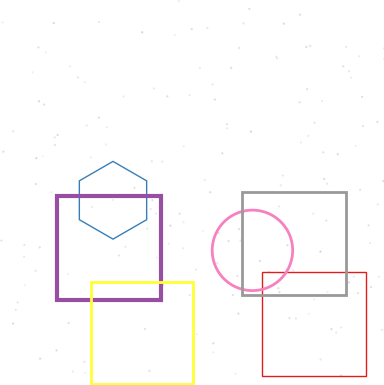[{"shape": "square", "thickness": 1, "radius": 0.67, "center": [0.815, 0.158]}, {"shape": "hexagon", "thickness": 1, "radius": 0.5, "center": [0.294, 0.48]}, {"shape": "square", "thickness": 3, "radius": 0.68, "center": [0.283, 0.357]}, {"shape": "square", "thickness": 2, "radius": 0.66, "center": [0.369, 0.134]}, {"shape": "circle", "thickness": 2, "radius": 0.52, "center": [0.656, 0.35]}, {"shape": "square", "thickness": 2, "radius": 0.67, "center": [0.764, 0.367]}]